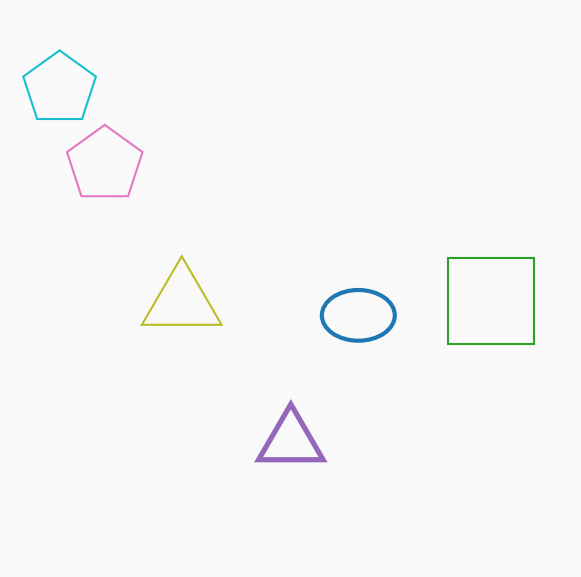[{"shape": "oval", "thickness": 2, "radius": 0.31, "center": [0.616, 0.453]}, {"shape": "square", "thickness": 1, "radius": 0.37, "center": [0.844, 0.477]}, {"shape": "triangle", "thickness": 2.5, "radius": 0.32, "center": [0.5, 0.235]}, {"shape": "pentagon", "thickness": 1, "radius": 0.34, "center": [0.18, 0.715]}, {"shape": "triangle", "thickness": 1, "radius": 0.4, "center": [0.313, 0.476]}, {"shape": "pentagon", "thickness": 1, "radius": 0.33, "center": [0.103, 0.846]}]